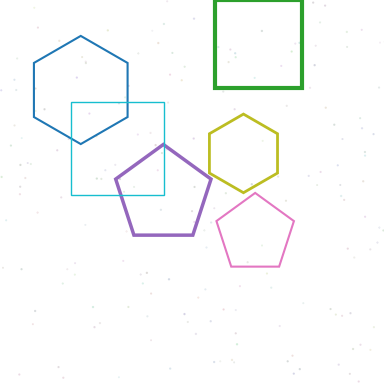[{"shape": "hexagon", "thickness": 1.5, "radius": 0.7, "center": [0.21, 0.766]}, {"shape": "square", "thickness": 3, "radius": 0.57, "center": [0.672, 0.886]}, {"shape": "pentagon", "thickness": 2.5, "radius": 0.65, "center": [0.424, 0.495]}, {"shape": "pentagon", "thickness": 1.5, "radius": 0.53, "center": [0.663, 0.393]}, {"shape": "hexagon", "thickness": 2, "radius": 0.51, "center": [0.632, 0.602]}, {"shape": "square", "thickness": 1, "radius": 0.6, "center": [0.305, 0.614]}]